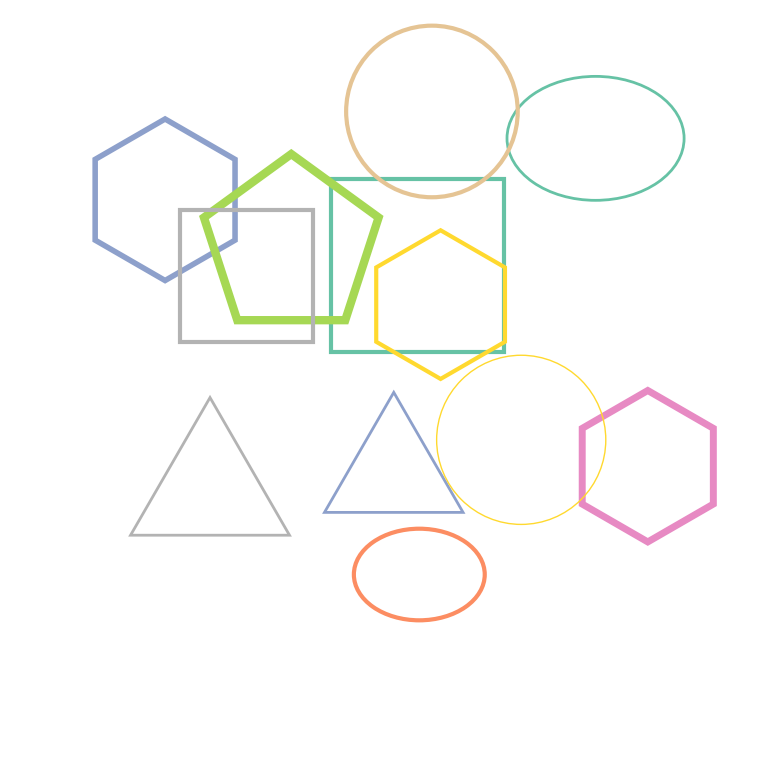[{"shape": "oval", "thickness": 1, "radius": 0.57, "center": [0.773, 0.82]}, {"shape": "square", "thickness": 1.5, "radius": 0.56, "center": [0.542, 0.655]}, {"shape": "oval", "thickness": 1.5, "radius": 0.42, "center": [0.545, 0.254]}, {"shape": "hexagon", "thickness": 2, "radius": 0.52, "center": [0.214, 0.741]}, {"shape": "triangle", "thickness": 1, "radius": 0.52, "center": [0.511, 0.387]}, {"shape": "hexagon", "thickness": 2.5, "radius": 0.49, "center": [0.841, 0.395]}, {"shape": "pentagon", "thickness": 3, "radius": 0.6, "center": [0.378, 0.681]}, {"shape": "circle", "thickness": 0.5, "radius": 0.55, "center": [0.677, 0.429]}, {"shape": "hexagon", "thickness": 1.5, "radius": 0.48, "center": [0.572, 0.604]}, {"shape": "circle", "thickness": 1.5, "radius": 0.56, "center": [0.561, 0.855]}, {"shape": "triangle", "thickness": 1, "radius": 0.6, "center": [0.273, 0.365]}, {"shape": "square", "thickness": 1.5, "radius": 0.43, "center": [0.32, 0.642]}]